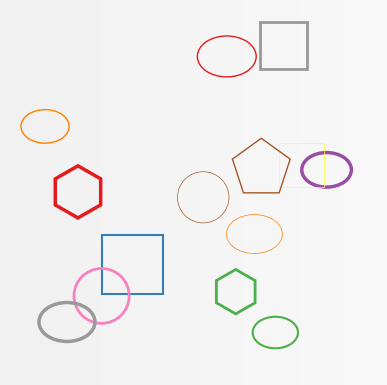[{"shape": "oval", "thickness": 1, "radius": 0.38, "center": [0.585, 0.853]}, {"shape": "hexagon", "thickness": 2.5, "radius": 0.34, "center": [0.201, 0.502]}, {"shape": "square", "thickness": 1.5, "radius": 0.39, "center": [0.342, 0.313]}, {"shape": "hexagon", "thickness": 2, "radius": 0.29, "center": [0.608, 0.242]}, {"shape": "oval", "thickness": 1.5, "radius": 0.29, "center": [0.711, 0.136]}, {"shape": "oval", "thickness": 2.5, "radius": 0.32, "center": [0.843, 0.559]}, {"shape": "oval", "thickness": 1, "radius": 0.31, "center": [0.116, 0.672]}, {"shape": "oval", "thickness": 0.5, "radius": 0.36, "center": [0.656, 0.392]}, {"shape": "square", "thickness": 0.5, "radius": 0.29, "center": [0.778, 0.571]}, {"shape": "pentagon", "thickness": 1, "radius": 0.39, "center": [0.674, 0.563]}, {"shape": "circle", "thickness": 0.5, "radius": 0.33, "center": [0.524, 0.488]}, {"shape": "circle", "thickness": 2, "radius": 0.36, "center": [0.262, 0.231]}, {"shape": "square", "thickness": 2, "radius": 0.3, "center": [0.731, 0.882]}, {"shape": "oval", "thickness": 2.5, "radius": 0.36, "center": [0.173, 0.164]}]